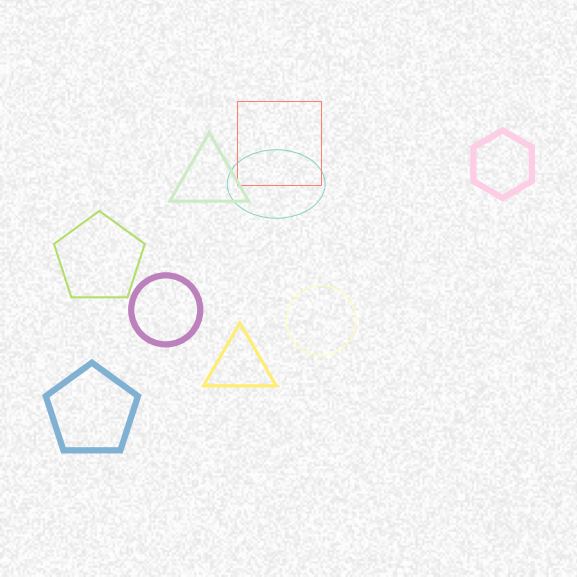[{"shape": "oval", "thickness": 0.5, "radius": 0.42, "center": [0.478, 0.681]}, {"shape": "circle", "thickness": 0.5, "radius": 0.3, "center": [0.556, 0.444]}, {"shape": "square", "thickness": 0.5, "radius": 0.36, "center": [0.483, 0.751]}, {"shape": "pentagon", "thickness": 3, "radius": 0.42, "center": [0.159, 0.287]}, {"shape": "pentagon", "thickness": 1, "radius": 0.41, "center": [0.172, 0.551]}, {"shape": "hexagon", "thickness": 3, "radius": 0.29, "center": [0.87, 0.715]}, {"shape": "circle", "thickness": 3, "radius": 0.3, "center": [0.287, 0.463]}, {"shape": "triangle", "thickness": 1.5, "radius": 0.4, "center": [0.362, 0.69]}, {"shape": "triangle", "thickness": 1.5, "radius": 0.36, "center": [0.415, 0.367]}]